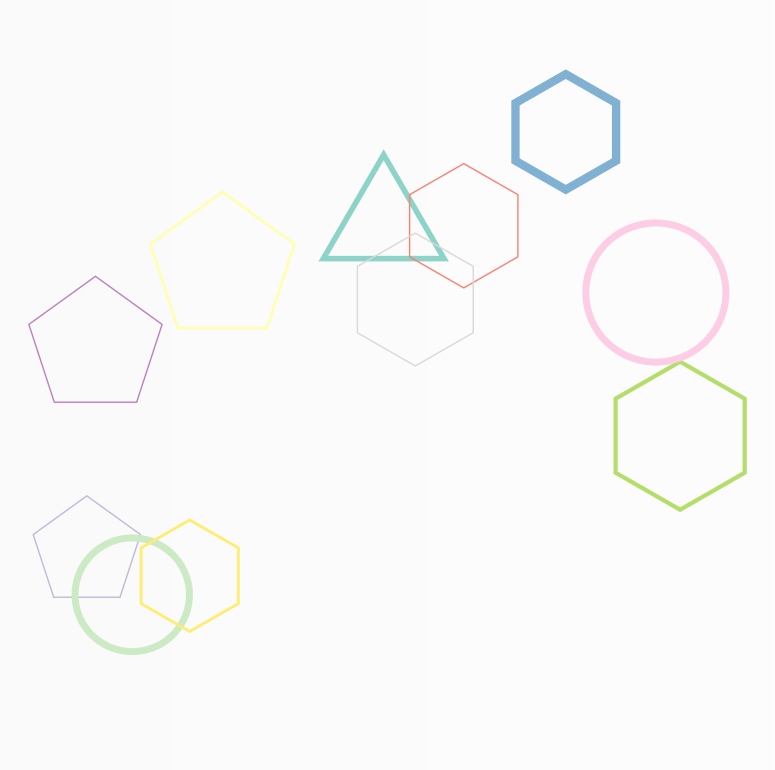[{"shape": "triangle", "thickness": 2, "radius": 0.45, "center": [0.495, 0.709]}, {"shape": "pentagon", "thickness": 1, "radius": 0.49, "center": [0.287, 0.653]}, {"shape": "pentagon", "thickness": 0.5, "radius": 0.36, "center": [0.112, 0.283]}, {"shape": "hexagon", "thickness": 0.5, "radius": 0.4, "center": [0.598, 0.707]}, {"shape": "hexagon", "thickness": 3, "radius": 0.37, "center": [0.73, 0.829]}, {"shape": "hexagon", "thickness": 1.5, "radius": 0.48, "center": [0.878, 0.434]}, {"shape": "circle", "thickness": 2.5, "radius": 0.45, "center": [0.846, 0.62]}, {"shape": "hexagon", "thickness": 0.5, "radius": 0.43, "center": [0.536, 0.611]}, {"shape": "pentagon", "thickness": 0.5, "radius": 0.45, "center": [0.123, 0.551]}, {"shape": "circle", "thickness": 2.5, "radius": 0.37, "center": [0.171, 0.228]}, {"shape": "hexagon", "thickness": 1, "radius": 0.36, "center": [0.245, 0.252]}]